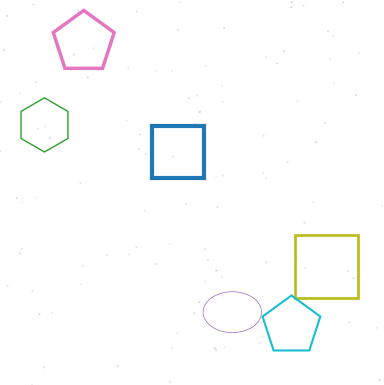[{"shape": "square", "thickness": 3, "radius": 0.34, "center": [0.463, 0.605]}, {"shape": "hexagon", "thickness": 1, "radius": 0.35, "center": [0.116, 0.676]}, {"shape": "oval", "thickness": 0.5, "radius": 0.38, "center": [0.603, 0.189]}, {"shape": "pentagon", "thickness": 2.5, "radius": 0.42, "center": [0.218, 0.89]}, {"shape": "square", "thickness": 2, "radius": 0.41, "center": [0.848, 0.308]}, {"shape": "pentagon", "thickness": 1.5, "radius": 0.39, "center": [0.757, 0.154]}]